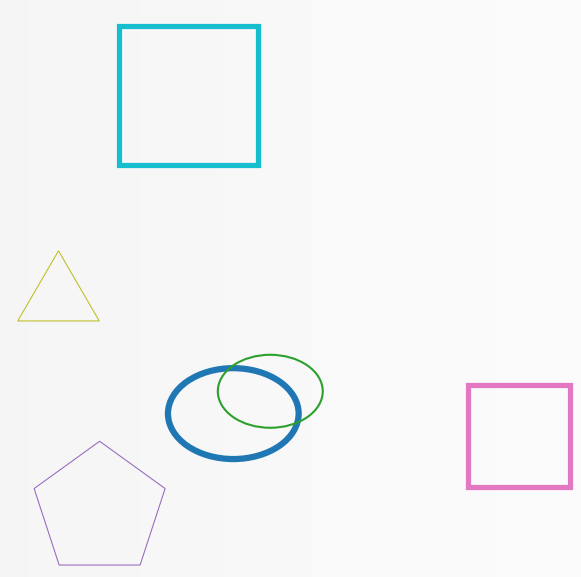[{"shape": "oval", "thickness": 3, "radius": 0.56, "center": [0.401, 0.283]}, {"shape": "oval", "thickness": 1, "radius": 0.45, "center": [0.465, 0.322]}, {"shape": "pentagon", "thickness": 0.5, "radius": 0.59, "center": [0.171, 0.117]}, {"shape": "square", "thickness": 2.5, "radius": 0.44, "center": [0.893, 0.245]}, {"shape": "triangle", "thickness": 0.5, "radius": 0.4, "center": [0.101, 0.484]}, {"shape": "square", "thickness": 2.5, "radius": 0.6, "center": [0.324, 0.834]}]